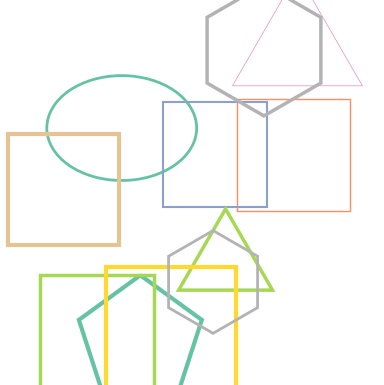[{"shape": "oval", "thickness": 2, "radius": 0.97, "center": [0.316, 0.667]}, {"shape": "pentagon", "thickness": 3, "radius": 0.84, "center": [0.365, 0.117]}, {"shape": "square", "thickness": 1, "radius": 0.73, "center": [0.763, 0.597]}, {"shape": "square", "thickness": 1.5, "radius": 0.68, "center": [0.558, 0.598]}, {"shape": "triangle", "thickness": 0.5, "radius": 0.97, "center": [0.772, 0.875]}, {"shape": "triangle", "thickness": 2.5, "radius": 0.7, "center": [0.586, 0.317]}, {"shape": "square", "thickness": 2.5, "radius": 0.74, "center": [0.253, 0.137]}, {"shape": "square", "thickness": 3, "radius": 0.84, "center": [0.444, 0.137]}, {"shape": "square", "thickness": 3, "radius": 0.72, "center": [0.164, 0.508]}, {"shape": "hexagon", "thickness": 2, "radius": 0.67, "center": [0.553, 0.268]}, {"shape": "hexagon", "thickness": 2.5, "radius": 0.85, "center": [0.686, 0.87]}]